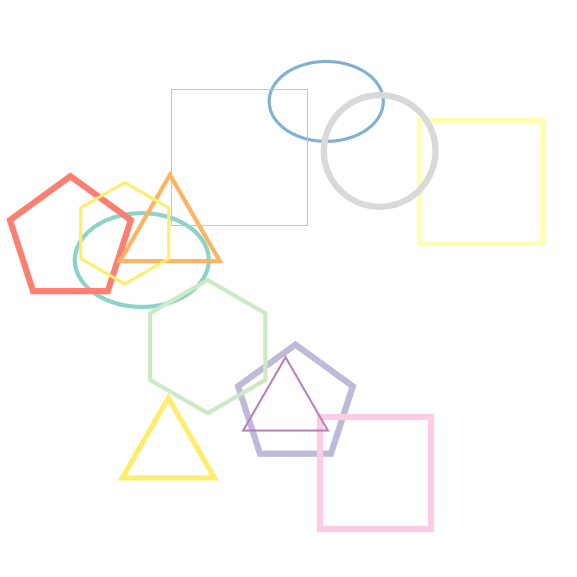[{"shape": "oval", "thickness": 2, "radius": 0.58, "center": [0.246, 0.549]}, {"shape": "square", "thickness": 2.5, "radius": 0.53, "center": [0.832, 0.686]}, {"shape": "pentagon", "thickness": 3, "radius": 0.52, "center": [0.512, 0.298]}, {"shape": "pentagon", "thickness": 3, "radius": 0.55, "center": [0.122, 0.584]}, {"shape": "oval", "thickness": 1.5, "radius": 0.49, "center": [0.565, 0.824]}, {"shape": "triangle", "thickness": 2, "radius": 0.5, "center": [0.294, 0.597]}, {"shape": "square", "thickness": 0.5, "radius": 0.59, "center": [0.414, 0.727]}, {"shape": "square", "thickness": 3, "radius": 0.48, "center": [0.65, 0.18]}, {"shape": "circle", "thickness": 3, "radius": 0.48, "center": [0.657, 0.738]}, {"shape": "triangle", "thickness": 1, "radius": 0.42, "center": [0.494, 0.296]}, {"shape": "hexagon", "thickness": 2, "radius": 0.58, "center": [0.36, 0.399]}, {"shape": "hexagon", "thickness": 1.5, "radius": 0.44, "center": [0.216, 0.595]}, {"shape": "triangle", "thickness": 2.5, "radius": 0.46, "center": [0.292, 0.218]}]